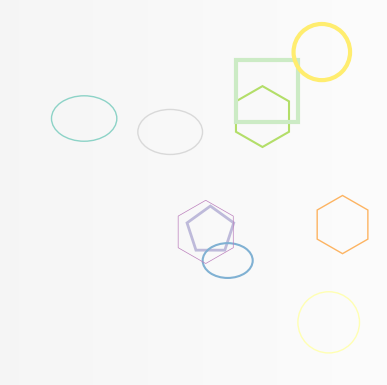[{"shape": "oval", "thickness": 1, "radius": 0.42, "center": [0.217, 0.692]}, {"shape": "circle", "thickness": 1, "radius": 0.4, "center": [0.848, 0.163]}, {"shape": "pentagon", "thickness": 2, "radius": 0.32, "center": [0.543, 0.401]}, {"shape": "oval", "thickness": 1.5, "radius": 0.32, "center": [0.588, 0.323]}, {"shape": "hexagon", "thickness": 1, "radius": 0.38, "center": [0.884, 0.417]}, {"shape": "hexagon", "thickness": 1.5, "radius": 0.4, "center": [0.677, 0.697]}, {"shape": "oval", "thickness": 1, "radius": 0.42, "center": [0.439, 0.657]}, {"shape": "hexagon", "thickness": 0.5, "radius": 0.41, "center": [0.531, 0.398]}, {"shape": "square", "thickness": 3, "radius": 0.4, "center": [0.689, 0.764]}, {"shape": "circle", "thickness": 3, "radius": 0.36, "center": [0.83, 0.865]}]